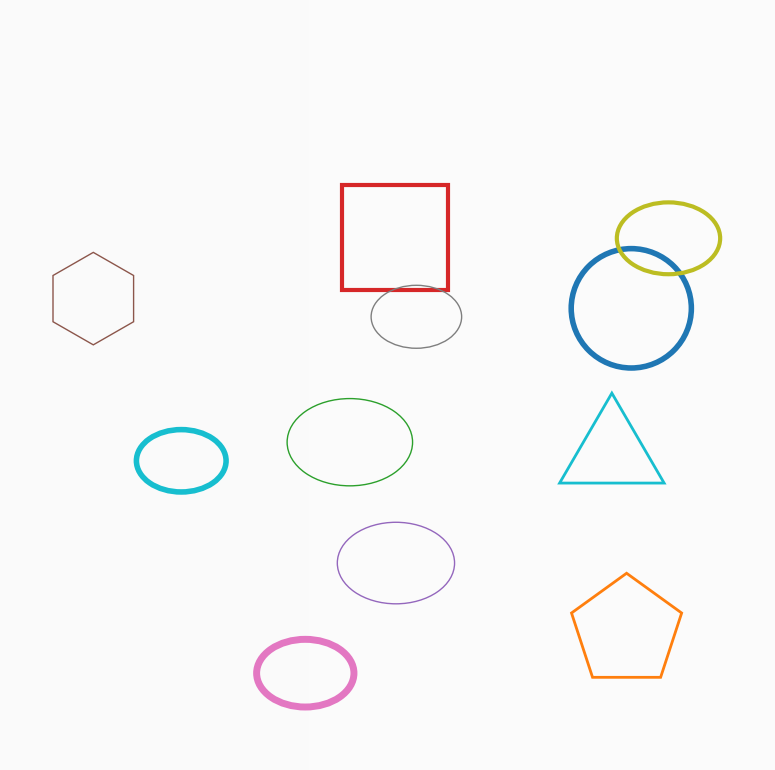[{"shape": "circle", "thickness": 2, "radius": 0.39, "center": [0.815, 0.6]}, {"shape": "pentagon", "thickness": 1, "radius": 0.37, "center": [0.808, 0.181]}, {"shape": "oval", "thickness": 0.5, "radius": 0.4, "center": [0.451, 0.426]}, {"shape": "square", "thickness": 1.5, "radius": 0.34, "center": [0.51, 0.692]}, {"shape": "oval", "thickness": 0.5, "radius": 0.38, "center": [0.511, 0.269]}, {"shape": "hexagon", "thickness": 0.5, "radius": 0.3, "center": [0.12, 0.612]}, {"shape": "oval", "thickness": 2.5, "radius": 0.31, "center": [0.394, 0.126]}, {"shape": "oval", "thickness": 0.5, "radius": 0.29, "center": [0.537, 0.589]}, {"shape": "oval", "thickness": 1.5, "radius": 0.33, "center": [0.863, 0.691]}, {"shape": "oval", "thickness": 2, "radius": 0.29, "center": [0.234, 0.402]}, {"shape": "triangle", "thickness": 1, "radius": 0.39, "center": [0.79, 0.412]}]